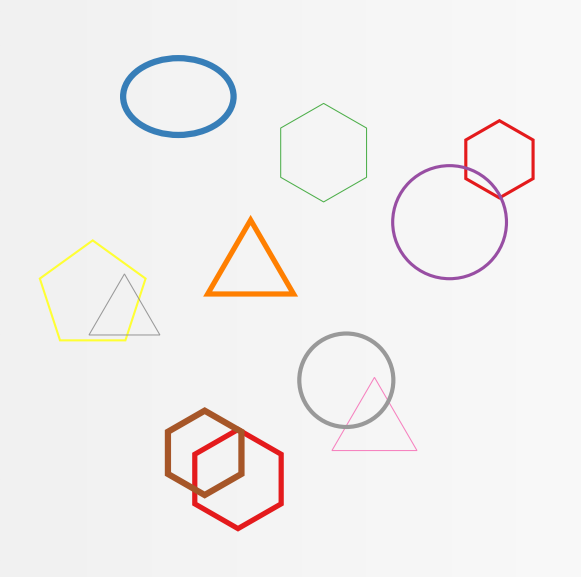[{"shape": "hexagon", "thickness": 1.5, "radius": 0.33, "center": [0.859, 0.723]}, {"shape": "hexagon", "thickness": 2.5, "radius": 0.43, "center": [0.409, 0.17]}, {"shape": "oval", "thickness": 3, "radius": 0.48, "center": [0.307, 0.832]}, {"shape": "hexagon", "thickness": 0.5, "radius": 0.43, "center": [0.557, 0.735]}, {"shape": "circle", "thickness": 1.5, "radius": 0.49, "center": [0.773, 0.614]}, {"shape": "triangle", "thickness": 2.5, "radius": 0.43, "center": [0.431, 0.533]}, {"shape": "pentagon", "thickness": 1, "radius": 0.48, "center": [0.16, 0.487]}, {"shape": "hexagon", "thickness": 3, "radius": 0.37, "center": [0.352, 0.215]}, {"shape": "triangle", "thickness": 0.5, "radius": 0.42, "center": [0.644, 0.261]}, {"shape": "triangle", "thickness": 0.5, "radius": 0.35, "center": [0.214, 0.454]}, {"shape": "circle", "thickness": 2, "radius": 0.4, "center": [0.596, 0.341]}]